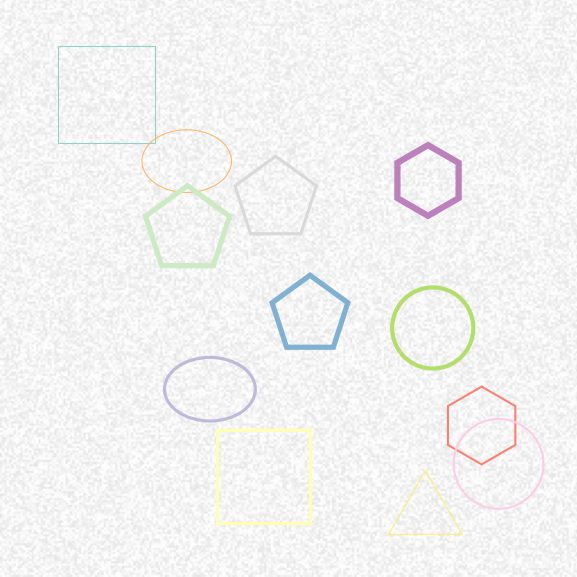[{"shape": "square", "thickness": 0.5, "radius": 0.42, "center": [0.184, 0.836]}, {"shape": "square", "thickness": 1.5, "radius": 0.4, "center": [0.456, 0.174]}, {"shape": "oval", "thickness": 1.5, "radius": 0.39, "center": [0.363, 0.325]}, {"shape": "hexagon", "thickness": 1, "radius": 0.34, "center": [0.834, 0.262]}, {"shape": "pentagon", "thickness": 2.5, "radius": 0.34, "center": [0.537, 0.454]}, {"shape": "oval", "thickness": 0.5, "radius": 0.39, "center": [0.323, 0.72]}, {"shape": "circle", "thickness": 2, "radius": 0.35, "center": [0.749, 0.431]}, {"shape": "circle", "thickness": 1, "radius": 0.39, "center": [0.863, 0.196]}, {"shape": "pentagon", "thickness": 1.5, "radius": 0.37, "center": [0.477, 0.654]}, {"shape": "hexagon", "thickness": 3, "radius": 0.31, "center": [0.741, 0.687]}, {"shape": "pentagon", "thickness": 2.5, "radius": 0.38, "center": [0.325, 0.601]}, {"shape": "triangle", "thickness": 0.5, "radius": 0.37, "center": [0.737, 0.111]}]